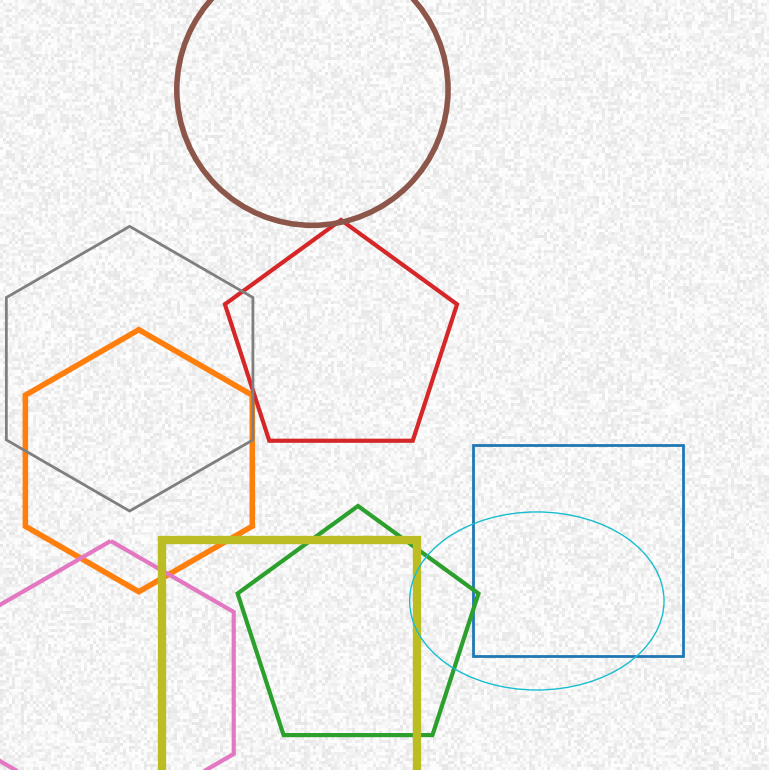[{"shape": "square", "thickness": 1, "radius": 0.68, "center": [0.751, 0.285]}, {"shape": "hexagon", "thickness": 2, "radius": 0.85, "center": [0.18, 0.402]}, {"shape": "pentagon", "thickness": 1.5, "radius": 0.82, "center": [0.465, 0.178]}, {"shape": "pentagon", "thickness": 1.5, "radius": 0.79, "center": [0.443, 0.556]}, {"shape": "circle", "thickness": 2, "radius": 0.88, "center": [0.406, 0.883]}, {"shape": "hexagon", "thickness": 1.5, "radius": 0.92, "center": [0.144, 0.113]}, {"shape": "hexagon", "thickness": 1, "radius": 0.92, "center": [0.168, 0.521]}, {"shape": "square", "thickness": 3, "radius": 0.83, "center": [0.376, 0.133]}, {"shape": "oval", "thickness": 0.5, "radius": 0.83, "center": [0.697, 0.22]}]